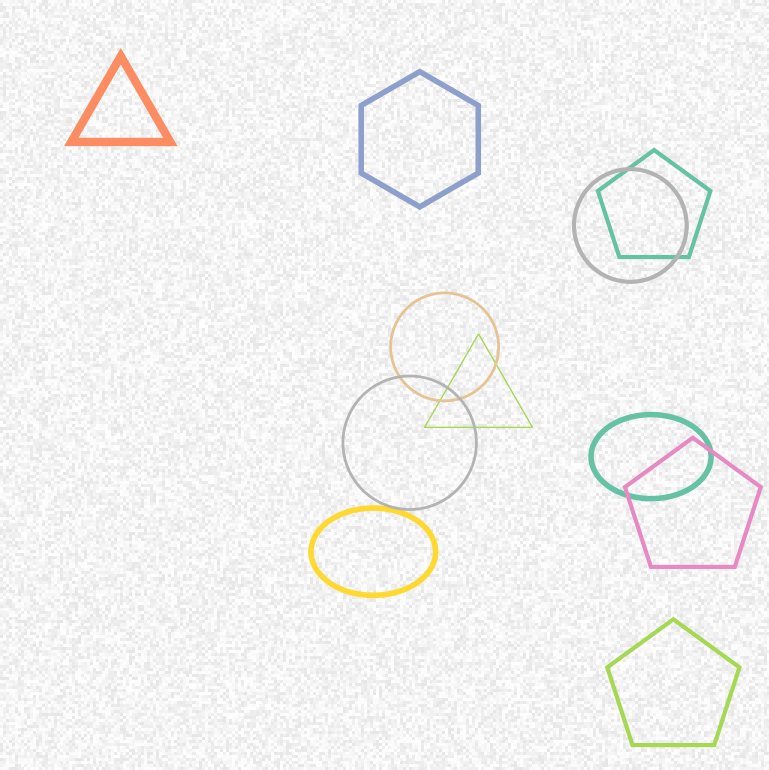[{"shape": "oval", "thickness": 2, "radius": 0.39, "center": [0.846, 0.407]}, {"shape": "pentagon", "thickness": 1.5, "radius": 0.38, "center": [0.85, 0.728]}, {"shape": "triangle", "thickness": 3, "radius": 0.37, "center": [0.157, 0.853]}, {"shape": "hexagon", "thickness": 2, "radius": 0.44, "center": [0.545, 0.819]}, {"shape": "pentagon", "thickness": 1.5, "radius": 0.46, "center": [0.9, 0.339]}, {"shape": "pentagon", "thickness": 1.5, "radius": 0.45, "center": [0.875, 0.105]}, {"shape": "triangle", "thickness": 0.5, "radius": 0.4, "center": [0.621, 0.485]}, {"shape": "oval", "thickness": 2, "radius": 0.4, "center": [0.485, 0.284]}, {"shape": "circle", "thickness": 1, "radius": 0.35, "center": [0.577, 0.549]}, {"shape": "circle", "thickness": 1.5, "radius": 0.37, "center": [0.819, 0.707]}, {"shape": "circle", "thickness": 1, "radius": 0.43, "center": [0.532, 0.425]}]